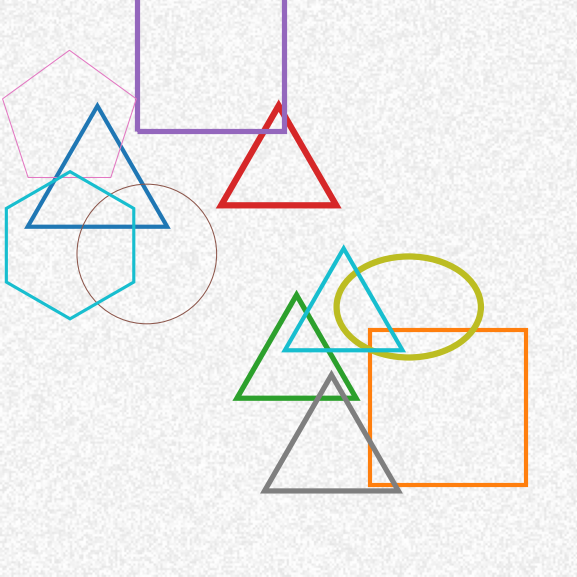[{"shape": "triangle", "thickness": 2, "radius": 0.7, "center": [0.169, 0.676]}, {"shape": "square", "thickness": 2, "radius": 0.67, "center": [0.776, 0.293]}, {"shape": "triangle", "thickness": 2.5, "radius": 0.6, "center": [0.513, 0.369]}, {"shape": "triangle", "thickness": 3, "radius": 0.58, "center": [0.483, 0.701]}, {"shape": "square", "thickness": 2.5, "radius": 0.63, "center": [0.364, 0.898]}, {"shape": "circle", "thickness": 0.5, "radius": 0.6, "center": [0.254, 0.559]}, {"shape": "pentagon", "thickness": 0.5, "radius": 0.61, "center": [0.12, 0.79]}, {"shape": "triangle", "thickness": 2.5, "radius": 0.67, "center": [0.574, 0.216]}, {"shape": "oval", "thickness": 3, "radius": 0.62, "center": [0.708, 0.468]}, {"shape": "hexagon", "thickness": 1.5, "radius": 0.64, "center": [0.121, 0.574]}, {"shape": "triangle", "thickness": 2, "radius": 0.59, "center": [0.595, 0.451]}]